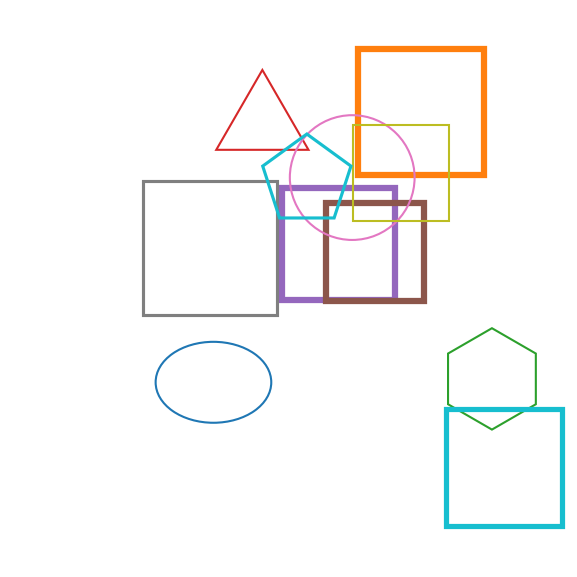[{"shape": "oval", "thickness": 1, "radius": 0.5, "center": [0.37, 0.337]}, {"shape": "square", "thickness": 3, "radius": 0.55, "center": [0.729, 0.804]}, {"shape": "hexagon", "thickness": 1, "radius": 0.44, "center": [0.852, 0.343]}, {"shape": "triangle", "thickness": 1, "radius": 0.46, "center": [0.454, 0.786]}, {"shape": "square", "thickness": 3, "radius": 0.49, "center": [0.586, 0.577]}, {"shape": "square", "thickness": 3, "radius": 0.42, "center": [0.65, 0.563]}, {"shape": "circle", "thickness": 1, "radius": 0.54, "center": [0.61, 0.692]}, {"shape": "square", "thickness": 1.5, "radius": 0.58, "center": [0.364, 0.57]}, {"shape": "square", "thickness": 1, "radius": 0.42, "center": [0.694, 0.7]}, {"shape": "square", "thickness": 2.5, "radius": 0.5, "center": [0.873, 0.19]}, {"shape": "pentagon", "thickness": 1.5, "radius": 0.4, "center": [0.531, 0.687]}]